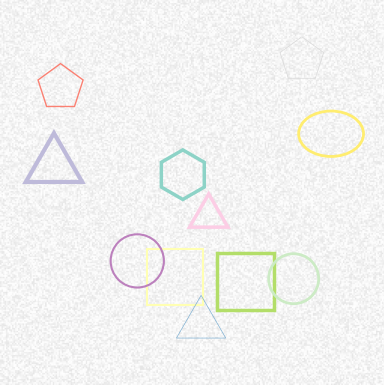[{"shape": "hexagon", "thickness": 2.5, "radius": 0.32, "center": [0.475, 0.546]}, {"shape": "square", "thickness": 1.5, "radius": 0.37, "center": [0.454, 0.281]}, {"shape": "triangle", "thickness": 3, "radius": 0.42, "center": [0.14, 0.57]}, {"shape": "pentagon", "thickness": 1, "radius": 0.31, "center": [0.157, 0.773]}, {"shape": "triangle", "thickness": 0.5, "radius": 0.37, "center": [0.522, 0.159]}, {"shape": "square", "thickness": 2.5, "radius": 0.37, "center": [0.638, 0.269]}, {"shape": "triangle", "thickness": 2.5, "radius": 0.29, "center": [0.542, 0.439]}, {"shape": "pentagon", "thickness": 0.5, "radius": 0.3, "center": [0.784, 0.845]}, {"shape": "circle", "thickness": 1.5, "radius": 0.35, "center": [0.357, 0.322]}, {"shape": "circle", "thickness": 2, "radius": 0.32, "center": [0.763, 0.276]}, {"shape": "oval", "thickness": 2, "radius": 0.42, "center": [0.86, 0.653]}]